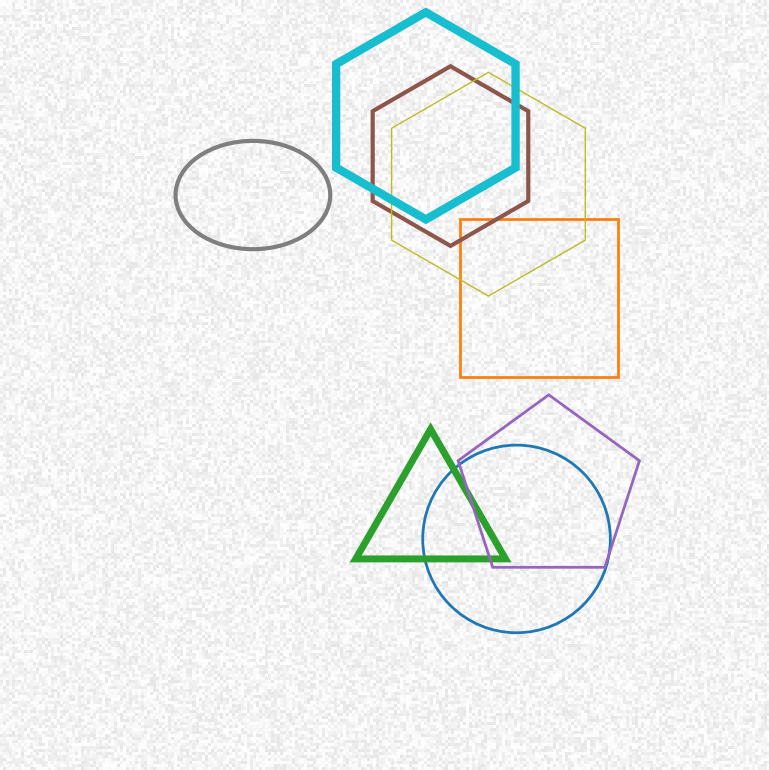[{"shape": "circle", "thickness": 1, "radius": 0.61, "center": [0.671, 0.3]}, {"shape": "square", "thickness": 1, "radius": 0.51, "center": [0.7, 0.613]}, {"shape": "triangle", "thickness": 2.5, "radius": 0.56, "center": [0.559, 0.33]}, {"shape": "pentagon", "thickness": 1, "radius": 0.62, "center": [0.713, 0.363]}, {"shape": "hexagon", "thickness": 1.5, "radius": 0.58, "center": [0.585, 0.797]}, {"shape": "oval", "thickness": 1.5, "radius": 0.5, "center": [0.328, 0.747]}, {"shape": "hexagon", "thickness": 0.5, "radius": 0.73, "center": [0.634, 0.761]}, {"shape": "hexagon", "thickness": 3, "radius": 0.67, "center": [0.553, 0.85]}]